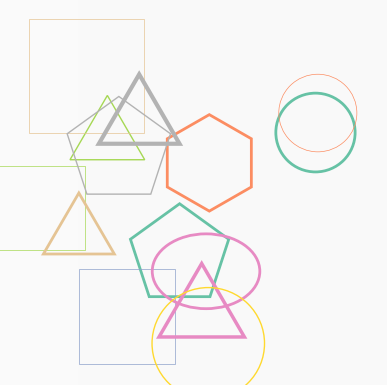[{"shape": "circle", "thickness": 2, "radius": 0.51, "center": [0.814, 0.656]}, {"shape": "pentagon", "thickness": 2, "radius": 0.67, "center": [0.463, 0.337]}, {"shape": "hexagon", "thickness": 2, "radius": 0.63, "center": [0.54, 0.577]}, {"shape": "circle", "thickness": 0.5, "radius": 0.5, "center": [0.82, 0.706]}, {"shape": "square", "thickness": 0.5, "radius": 0.62, "center": [0.327, 0.178]}, {"shape": "oval", "thickness": 2, "radius": 0.69, "center": [0.532, 0.295]}, {"shape": "triangle", "thickness": 2.5, "radius": 0.64, "center": [0.521, 0.188]}, {"shape": "triangle", "thickness": 1, "radius": 0.56, "center": [0.277, 0.641]}, {"shape": "square", "thickness": 0.5, "radius": 0.55, "center": [0.109, 0.46]}, {"shape": "circle", "thickness": 1, "radius": 0.73, "center": [0.537, 0.108]}, {"shape": "square", "thickness": 0.5, "radius": 0.74, "center": [0.224, 0.803]}, {"shape": "triangle", "thickness": 2, "radius": 0.53, "center": [0.204, 0.393]}, {"shape": "triangle", "thickness": 3, "radius": 0.6, "center": [0.359, 0.687]}, {"shape": "pentagon", "thickness": 1, "radius": 0.7, "center": [0.307, 0.609]}]